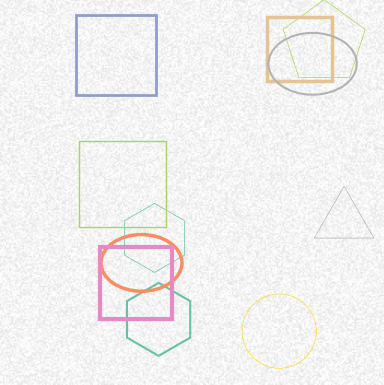[{"shape": "hexagon", "thickness": 1.5, "radius": 0.47, "center": [0.412, 0.17]}, {"shape": "hexagon", "thickness": 0.5, "radius": 0.45, "center": [0.401, 0.382]}, {"shape": "oval", "thickness": 2.5, "radius": 0.53, "center": [0.367, 0.317]}, {"shape": "square", "thickness": 2, "radius": 0.52, "center": [0.302, 0.858]}, {"shape": "square", "thickness": 3, "radius": 0.46, "center": [0.353, 0.265]}, {"shape": "square", "thickness": 1, "radius": 0.56, "center": [0.318, 0.522]}, {"shape": "pentagon", "thickness": 0.5, "radius": 0.56, "center": [0.842, 0.889]}, {"shape": "circle", "thickness": 0.5, "radius": 0.48, "center": [0.725, 0.14]}, {"shape": "square", "thickness": 2.5, "radius": 0.42, "center": [0.778, 0.873]}, {"shape": "triangle", "thickness": 0.5, "radius": 0.45, "center": [0.894, 0.426]}, {"shape": "oval", "thickness": 1.5, "radius": 0.57, "center": [0.812, 0.834]}]